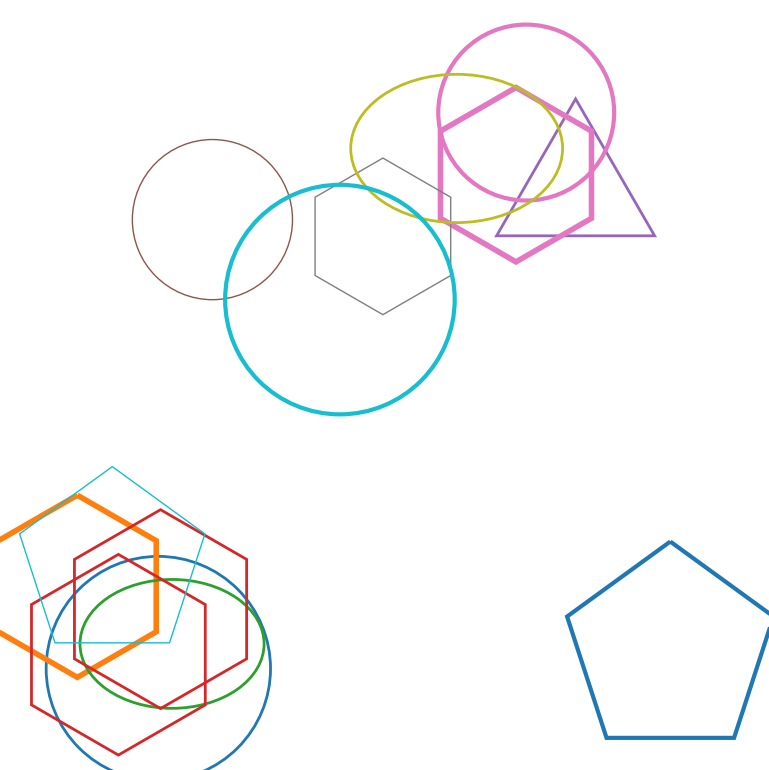[{"shape": "circle", "thickness": 1, "radius": 0.73, "center": [0.206, 0.132]}, {"shape": "pentagon", "thickness": 1.5, "radius": 0.7, "center": [0.871, 0.156]}, {"shape": "hexagon", "thickness": 2, "radius": 0.59, "center": [0.1, 0.239]}, {"shape": "oval", "thickness": 1, "radius": 0.6, "center": [0.223, 0.164]}, {"shape": "hexagon", "thickness": 1, "radius": 0.65, "center": [0.208, 0.209]}, {"shape": "hexagon", "thickness": 1, "radius": 0.65, "center": [0.154, 0.15]}, {"shape": "triangle", "thickness": 1, "radius": 0.59, "center": [0.748, 0.753]}, {"shape": "circle", "thickness": 0.5, "radius": 0.52, "center": [0.276, 0.715]}, {"shape": "circle", "thickness": 1.5, "radius": 0.57, "center": [0.683, 0.854]}, {"shape": "hexagon", "thickness": 2, "radius": 0.57, "center": [0.67, 0.773]}, {"shape": "hexagon", "thickness": 0.5, "radius": 0.51, "center": [0.497, 0.693]}, {"shape": "oval", "thickness": 1, "radius": 0.69, "center": [0.593, 0.807]}, {"shape": "circle", "thickness": 1.5, "radius": 0.75, "center": [0.441, 0.611]}, {"shape": "pentagon", "thickness": 0.5, "radius": 0.63, "center": [0.146, 0.268]}]